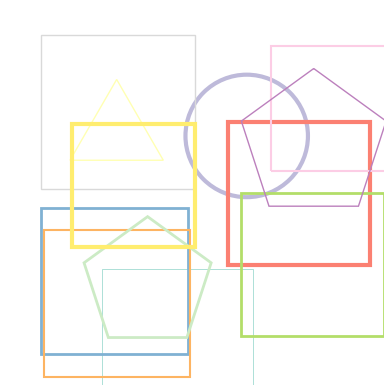[{"shape": "square", "thickness": 0.5, "radius": 0.98, "center": [0.461, 0.105]}, {"shape": "triangle", "thickness": 1, "radius": 0.7, "center": [0.303, 0.654]}, {"shape": "circle", "thickness": 3, "radius": 0.8, "center": [0.641, 0.647]}, {"shape": "square", "thickness": 3, "radius": 0.93, "center": [0.777, 0.497]}, {"shape": "square", "thickness": 2, "radius": 0.95, "center": [0.297, 0.271]}, {"shape": "square", "thickness": 1.5, "radius": 0.95, "center": [0.304, 0.212]}, {"shape": "square", "thickness": 2, "radius": 0.93, "center": [0.811, 0.314]}, {"shape": "square", "thickness": 1.5, "radius": 0.81, "center": [0.867, 0.718]}, {"shape": "square", "thickness": 1, "radius": 1.0, "center": [0.306, 0.709]}, {"shape": "pentagon", "thickness": 1, "radius": 0.99, "center": [0.815, 0.624]}, {"shape": "pentagon", "thickness": 2, "radius": 0.87, "center": [0.383, 0.264]}, {"shape": "square", "thickness": 3, "radius": 0.8, "center": [0.347, 0.518]}]